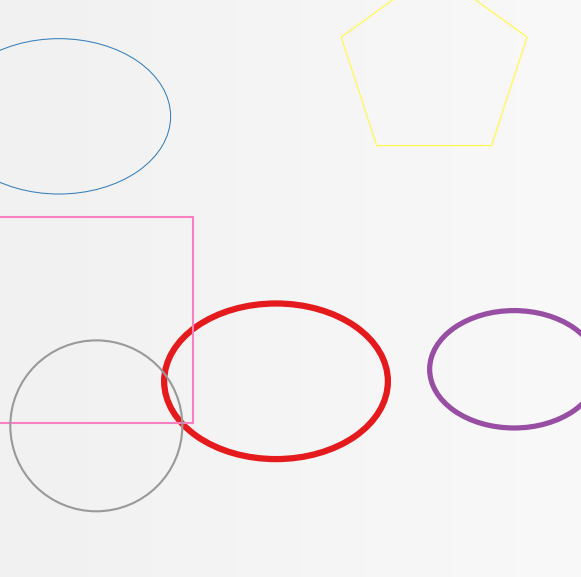[{"shape": "oval", "thickness": 3, "radius": 0.96, "center": [0.475, 0.339]}, {"shape": "oval", "thickness": 0.5, "radius": 0.96, "center": [0.101, 0.798]}, {"shape": "oval", "thickness": 2.5, "radius": 0.73, "center": [0.884, 0.36]}, {"shape": "pentagon", "thickness": 0.5, "radius": 0.84, "center": [0.747, 0.883]}, {"shape": "square", "thickness": 1, "radius": 0.89, "center": [0.154, 0.446]}, {"shape": "circle", "thickness": 1, "radius": 0.74, "center": [0.166, 0.262]}]